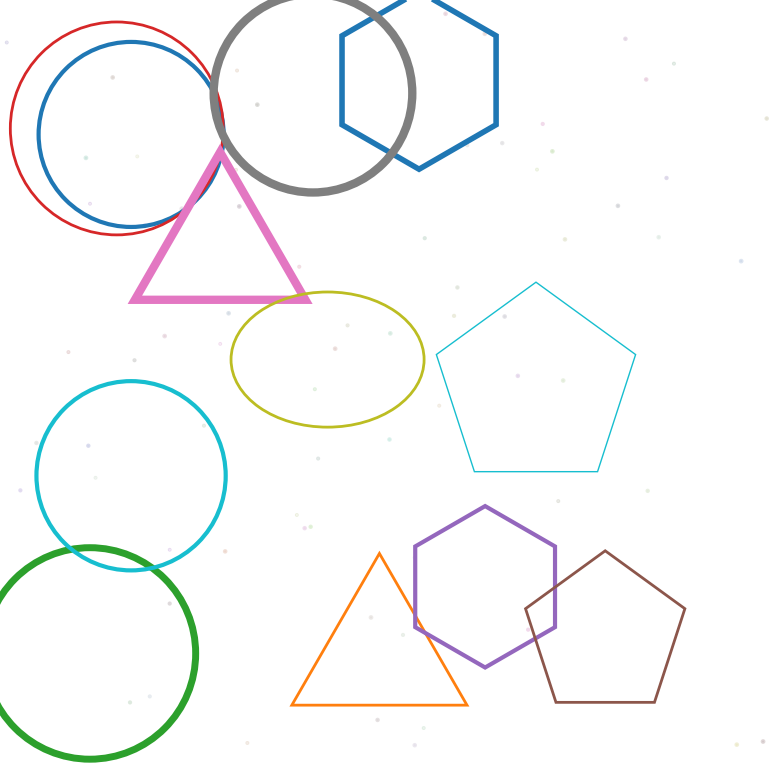[{"shape": "hexagon", "thickness": 2, "radius": 0.58, "center": [0.544, 0.896]}, {"shape": "circle", "thickness": 1.5, "radius": 0.6, "center": [0.17, 0.825]}, {"shape": "triangle", "thickness": 1, "radius": 0.66, "center": [0.493, 0.15]}, {"shape": "circle", "thickness": 2.5, "radius": 0.69, "center": [0.117, 0.151]}, {"shape": "circle", "thickness": 1, "radius": 0.69, "center": [0.152, 0.833]}, {"shape": "hexagon", "thickness": 1.5, "radius": 0.52, "center": [0.63, 0.238]}, {"shape": "pentagon", "thickness": 1, "radius": 0.54, "center": [0.786, 0.176]}, {"shape": "triangle", "thickness": 3, "radius": 0.64, "center": [0.286, 0.675]}, {"shape": "circle", "thickness": 3, "radius": 0.64, "center": [0.406, 0.879]}, {"shape": "oval", "thickness": 1, "radius": 0.63, "center": [0.425, 0.533]}, {"shape": "circle", "thickness": 1.5, "radius": 0.61, "center": [0.17, 0.382]}, {"shape": "pentagon", "thickness": 0.5, "radius": 0.68, "center": [0.696, 0.497]}]